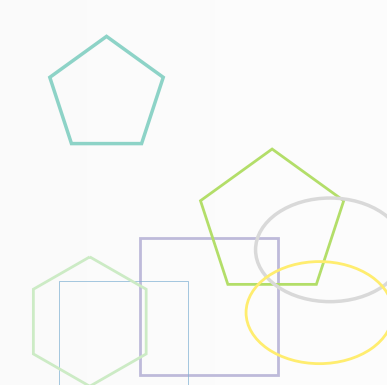[{"shape": "pentagon", "thickness": 2.5, "radius": 0.77, "center": [0.275, 0.752]}, {"shape": "square", "thickness": 2, "radius": 0.89, "center": [0.539, 0.204]}, {"shape": "square", "thickness": 0.5, "radius": 0.83, "center": [0.319, 0.103]}, {"shape": "pentagon", "thickness": 2, "radius": 0.97, "center": [0.702, 0.419]}, {"shape": "oval", "thickness": 2.5, "radius": 0.96, "center": [0.852, 0.351]}, {"shape": "hexagon", "thickness": 2, "radius": 0.84, "center": [0.232, 0.165]}, {"shape": "oval", "thickness": 2, "radius": 0.95, "center": [0.824, 0.188]}]